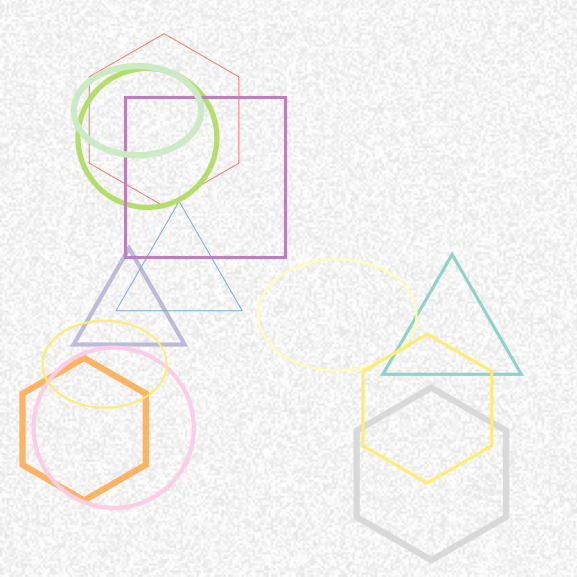[{"shape": "triangle", "thickness": 1.5, "radius": 0.69, "center": [0.783, 0.42]}, {"shape": "oval", "thickness": 1, "radius": 0.69, "center": [0.584, 0.454]}, {"shape": "triangle", "thickness": 2, "radius": 0.56, "center": [0.224, 0.458]}, {"shape": "hexagon", "thickness": 0.5, "radius": 0.75, "center": [0.284, 0.791]}, {"shape": "triangle", "thickness": 0.5, "radius": 0.63, "center": [0.31, 0.524]}, {"shape": "hexagon", "thickness": 3, "radius": 0.62, "center": [0.146, 0.256]}, {"shape": "circle", "thickness": 2.5, "radius": 0.6, "center": [0.255, 0.76]}, {"shape": "circle", "thickness": 2, "radius": 0.69, "center": [0.197, 0.258]}, {"shape": "hexagon", "thickness": 3, "radius": 0.75, "center": [0.747, 0.179]}, {"shape": "square", "thickness": 1.5, "radius": 0.69, "center": [0.355, 0.692]}, {"shape": "oval", "thickness": 3, "radius": 0.55, "center": [0.238, 0.808]}, {"shape": "hexagon", "thickness": 1.5, "radius": 0.64, "center": [0.74, 0.292]}, {"shape": "oval", "thickness": 1, "radius": 0.54, "center": [0.181, 0.368]}]